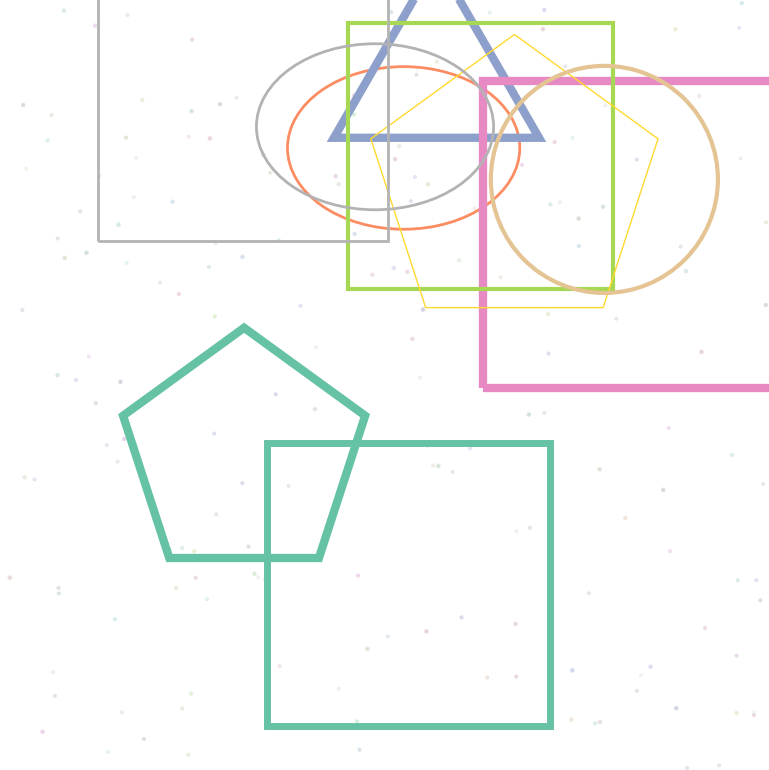[{"shape": "pentagon", "thickness": 3, "radius": 0.83, "center": [0.317, 0.409]}, {"shape": "square", "thickness": 2.5, "radius": 0.92, "center": [0.531, 0.241]}, {"shape": "oval", "thickness": 1, "radius": 0.75, "center": [0.524, 0.808]}, {"shape": "triangle", "thickness": 3, "radius": 0.77, "center": [0.567, 0.898]}, {"shape": "square", "thickness": 3, "radius": 1.0, "center": [0.826, 0.696]}, {"shape": "square", "thickness": 1.5, "radius": 0.86, "center": [0.624, 0.797]}, {"shape": "pentagon", "thickness": 0.5, "radius": 0.98, "center": [0.668, 0.759]}, {"shape": "circle", "thickness": 1.5, "radius": 0.74, "center": [0.785, 0.767]}, {"shape": "square", "thickness": 1, "radius": 0.94, "center": [0.315, 0.875]}, {"shape": "oval", "thickness": 1, "radius": 0.77, "center": [0.487, 0.835]}]